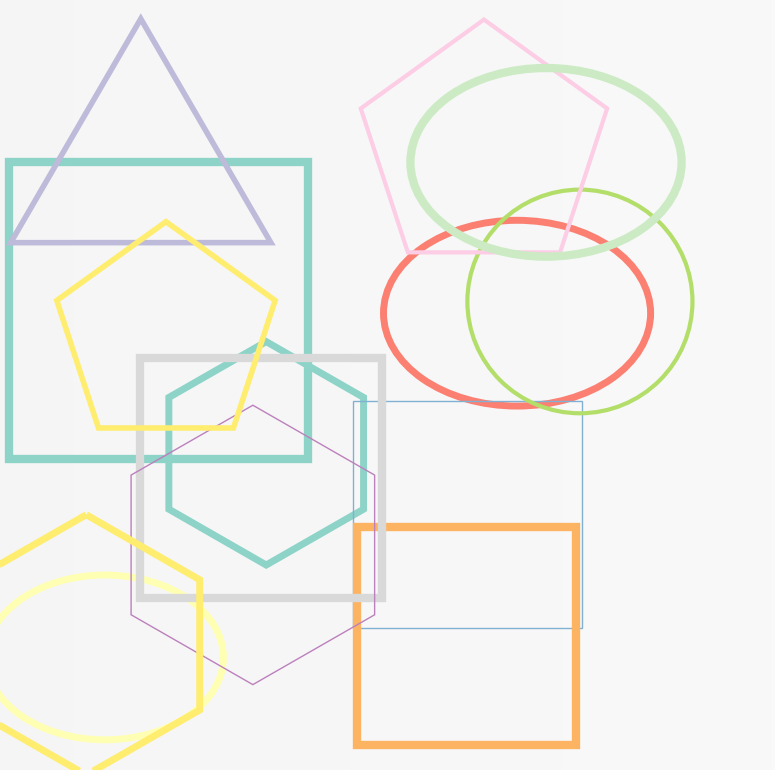[{"shape": "square", "thickness": 3, "radius": 0.96, "center": [0.205, 0.597]}, {"shape": "hexagon", "thickness": 2.5, "radius": 0.73, "center": [0.344, 0.411]}, {"shape": "oval", "thickness": 2.5, "radius": 0.76, "center": [0.135, 0.146]}, {"shape": "triangle", "thickness": 2, "radius": 0.97, "center": [0.182, 0.782]}, {"shape": "oval", "thickness": 2.5, "radius": 0.86, "center": [0.667, 0.593]}, {"shape": "square", "thickness": 0.5, "radius": 0.74, "center": [0.604, 0.332]}, {"shape": "square", "thickness": 3, "radius": 0.71, "center": [0.602, 0.174]}, {"shape": "circle", "thickness": 1.5, "radius": 0.73, "center": [0.748, 0.609]}, {"shape": "pentagon", "thickness": 1.5, "radius": 0.84, "center": [0.624, 0.807]}, {"shape": "square", "thickness": 3, "radius": 0.78, "center": [0.336, 0.38]}, {"shape": "hexagon", "thickness": 0.5, "radius": 0.91, "center": [0.326, 0.292]}, {"shape": "oval", "thickness": 3, "radius": 0.87, "center": [0.705, 0.789]}, {"shape": "pentagon", "thickness": 2, "radius": 0.74, "center": [0.214, 0.564]}, {"shape": "hexagon", "thickness": 2.5, "radius": 0.85, "center": [0.111, 0.163]}]